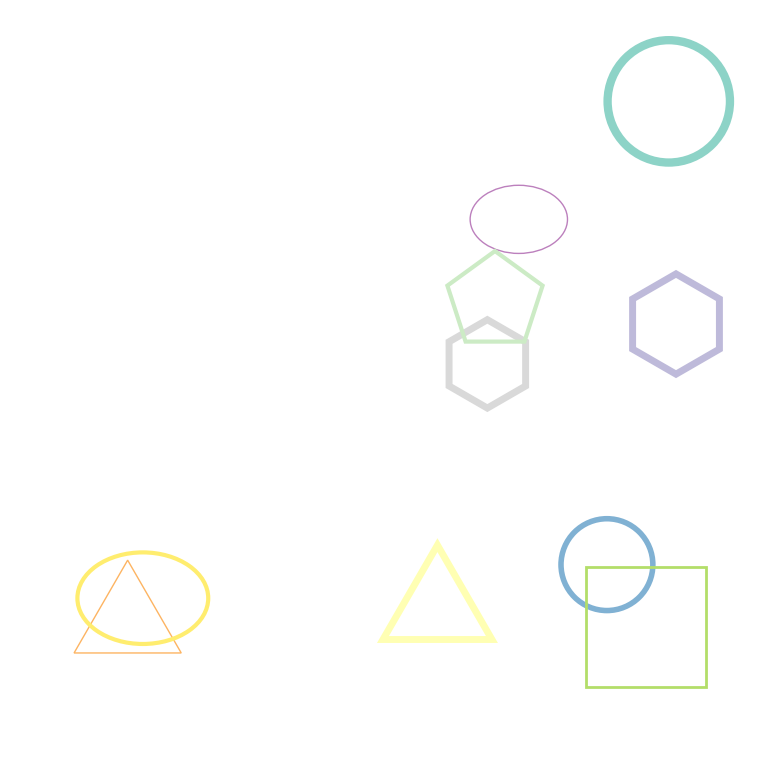[{"shape": "circle", "thickness": 3, "radius": 0.4, "center": [0.869, 0.868]}, {"shape": "triangle", "thickness": 2.5, "radius": 0.41, "center": [0.568, 0.21]}, {"shape": "hexagon", "thickness": 2.5, "radius": 0.33, "center": [0.878, 0.579]}, {"shape": "circle", "thickness": 2, "radius": 0.3, "center": [0.788, 0.267]}, {"shape": "triangle", "thickness": 0.5, "radius": 0.4, "center": [0.166, 0.192]}, {"shape": "square", "thickness": 1, "radius": 0.39, "center": [0.839, 0.186]}, {"shape": "hexagon", "thickness": 2.5, "radius": 0.29, "center": [0.633, 0.527]}, {"shape": "oval", "thickness": 0.5, "radius": 0.32, "center": [0.674, 0.715]}, {"shape": "pentagon", "thickness": 1.5, "radius": 0.33, "center": [0.643, 0.609]}, {"shape": "oval", "thickness": 1.5, "radius": 0.42, "center": [0.185, 0.223]}]